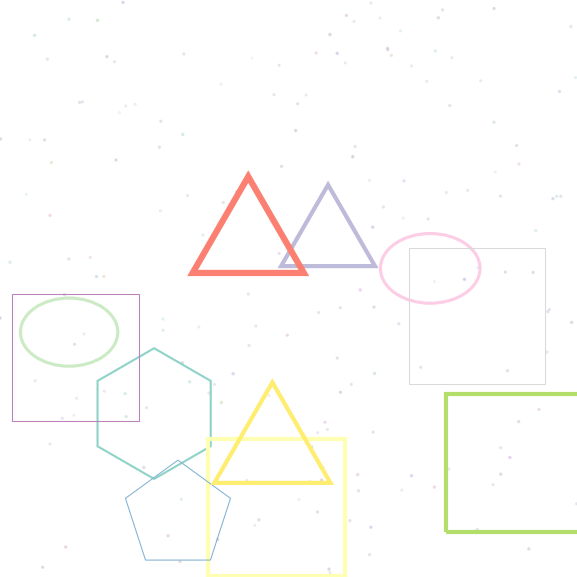[{"shape": "hexagon", "thickness": 1, "radius": 0.57, "center": [0.267, 0.283]}, {"shape": "square", "thickness": 2, "radius": 0.59, "center": [0.479, 0.12]}, {"shape": "triangle", "thickness": 2, "radius": 0.47, "center": [0.568, 0.585]}, {"shape": "triangle", "thickness": 3, "radius": 0.56, "center": [0.43, 0.582]}, {"shape": "pentagon", "thickness": 0.5, "radius": 0.48, "center": [0.308, 0.107]}, {"shape": "square", "thickness": 2, "radius": 0.6, "center": [0.892, 0.198]}, {"shape": "oval", "thickness": 1.5, "radius": 0.43, "center": [0.745, 0.534]}, {"shape": "square", "thickness": 0.5, "radius": 0.59, "center": [0.826, 0.452]}, {"shape": "square", "thickness": 0.5, "radius": 0.55, "center": [0.13, 0.38]}, {"shape": "oval", "thickness": 1.5, "radius": 0.42, "center": [0.12, 0.424]}, {"shape": "triangle", "thickness": 2, "radius": 0.58, "center": [0.472, 0.221]}]